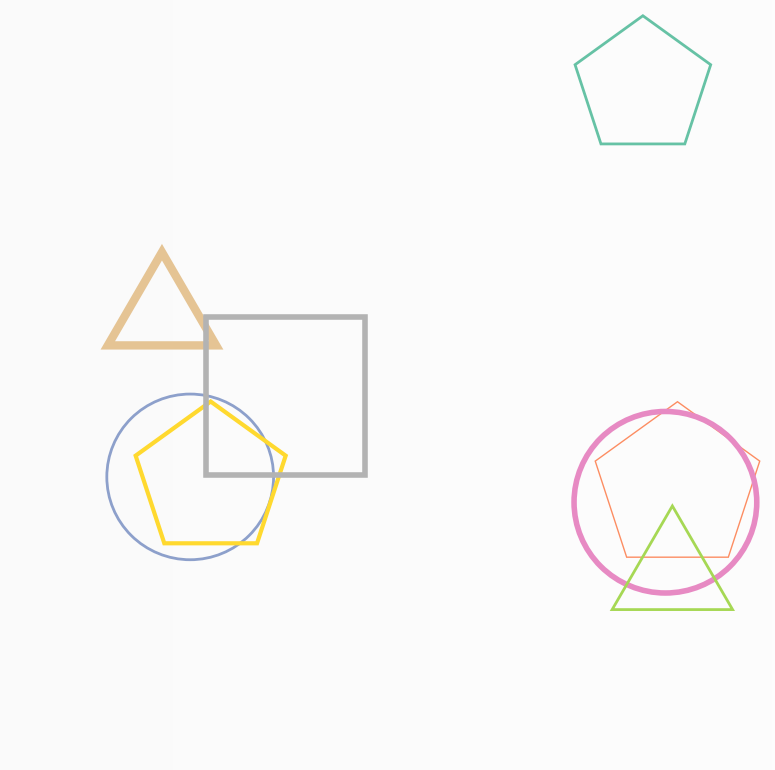[{"shape": "pentagon", "thickness": 1, "radius": 0.46, "center": [0.83, 0.888]}, {"shape": "pentagon", "thickness": 0.5, "radius": 0.56, "center": [0.874, 0.367]}, {"shape": "circle", "thickness": 1, "radius": 0.54, "center": [0.245, 0.381]}, {"shape": "circle", "thickness": 2, "radius": 0.59, "center": [0.859, 0.348]}, {"shape": "triangle", "thickness": 1, "radius": 0.45, "center": [0.868, 0.253]}, {"shape": "pentagon", "thickness": 1.5, "radius": 0.51, "center": [0.272, 0.377]}, {"shape": "triangle", "thickness": 3, "radius": 0.4, "center": [0.209, 0.592]}, {"shape": "square", "thickness": 2, "radius": 0.51, "center": [0.369, 0.485]}]